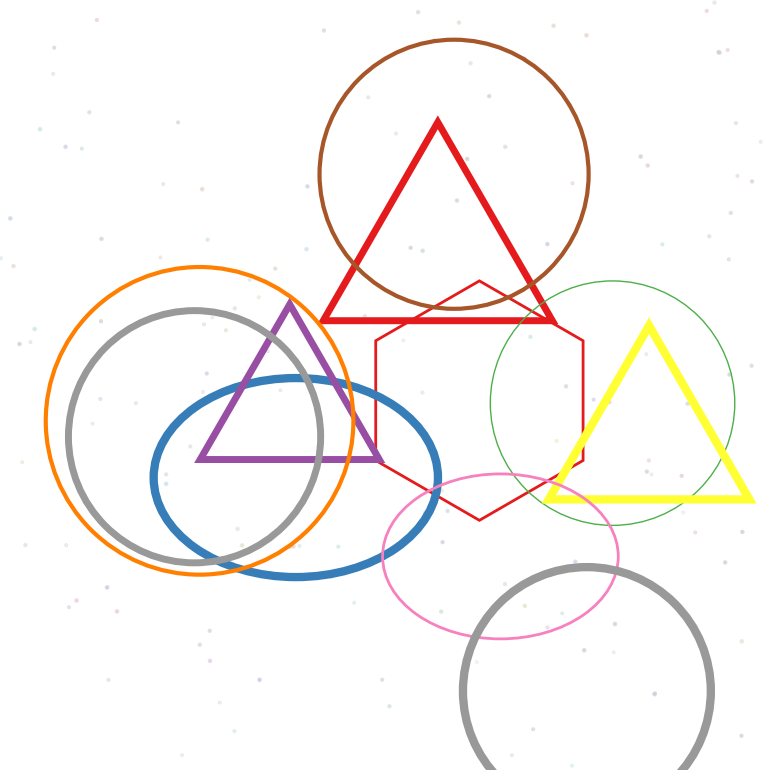[{"shape": "triangle", "thickness": 2.5, "radius": 0.86, "center": [0.569, 0.669]}, {"shape": "hexagon", "thickness": 1, "radius": 0.78, "center": [0.623, 0.48]}, {"shape": "oval", "thickness": 3, "radius": 0.92, "center": [0.384, 0.38]}, {"shape": "circle", "thickness": 0.5, "radius": 0.79, "center": [0.796, 0.476]}, {"shape": "triangle", "thickness": 2.5, "radius": 0.67, "center": [0.376, 0.47]}, {"shape": "circle", "thickness": 1.5, "radius": 1.0, "center": [0.259, 0.453]}, {"shape": "triangle", "thickness": 3, "radius": 0.75, "center": [0.843, 0.427]}, {"shape": "circle", "thickness": 1.5, "radius": 0.87, "center": [0.59, 0.774]}, {"shape": "oval", "thickness": 1, "radius": 0.77, "center": [0.65, 0.277]}, {"shape": "circle", "thickness": 2.5, "radius": 0.82, "center": [0.253, 0.433]}, {"shape": "circle", "thickness": 3, "radius": 0.8, "center": [0.762, 0.103]}]